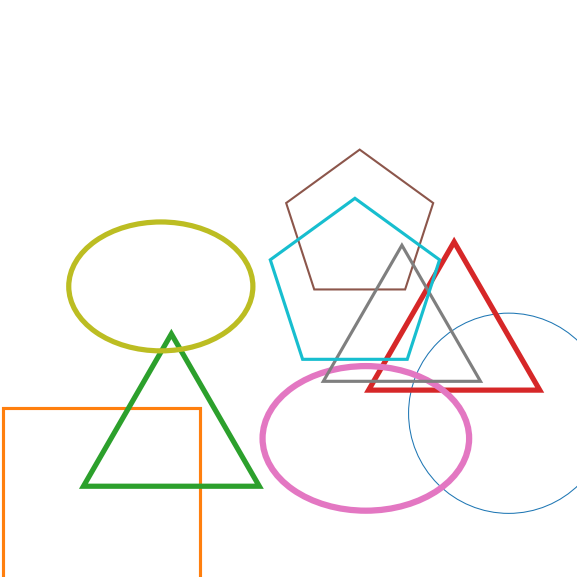[{"shape": "circle", "thickness": 0.5, "radius": 0.87, "center": [0.881, 0.284]}, {"shape": "square", "thickness": 1.5, "radius": 0.85, "center": [0.176, 0.122]}, {"shape": "triangle", "thickness": 2.5, "radius": 0.88, "center": [0.297, 0.245]}, {"shape": "triangle", "thickness": 2.5, "radius": 0.86, "center": [0.786, 0.409]}, {"shape": "pentagon", "thickness": 1, "radius": 0.67, "center": [0.623, 0.606]}, {"shape": "oval", "thickness": 3, "radius": 0.89, "center": [0.633, 0.24]}, {"shape": "triangle", "thickness": 1.5, "radius": 0.79, "center": [0.696, 0.417]}, {"shape": "oval", "thickness": 2.5, "radius": 0.8, "center": [0.278, 0.503]}, {"shape": "pentagon", "thickness": 1.5, "radius": 0.77, "center": [0.615, 0.502]}]